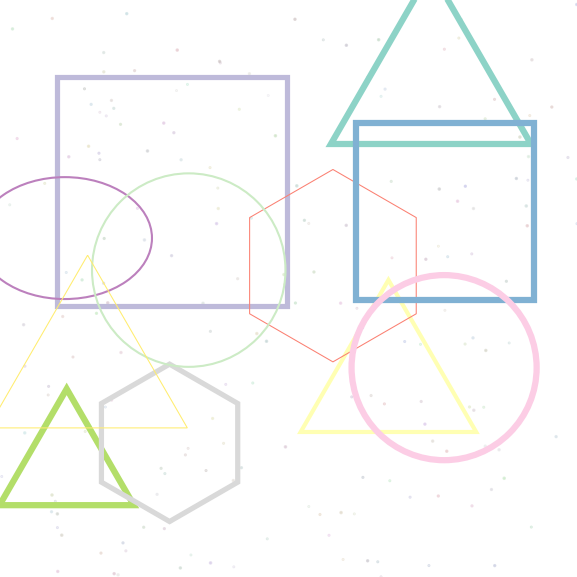[{"shape": "triangle", "thickness": 3, "radius": 1.0, "center": [0.746, 0.85]}, {"shape": "triangle", "thickness": 2, "radius": 0.88, "center": [0.673, 0.339]}, {"shape": "square", "thickness": 2.5, "radius": 0.99, "center": [0.297, 0.668]}, {"shape": "hexagon", "thickness": 0.5, "radius": 0.83, "center": [0.577, 0.539]}, {"shape": "square", "thickness": 3, "radius": 0.77, "center": [0.77, 0.633]}, {"shape": "triangle", "thickness": 3, "radius": 0.67, "center": [0.115, 0.191]}, {"shape": "circle", "thickness": 3, "radius": 0.8, "center": [0.769, 0.363]}, {"shape": "hexagon", "thickness": 2.5, "radius": 0.68, "center": [0.294, 0.232]}, {"shape": "oval", "thickness": 1, "radius": 0.75, "center": [0.112, 0.587]}, {"shape": "circle", "thickness": 1, "radius": 0.84, "center": [0.327, 0.531]}, {"shape": "triangle", "thickness": 0.5, "radius": 1.0, "center": [0.152, 0.358]}]